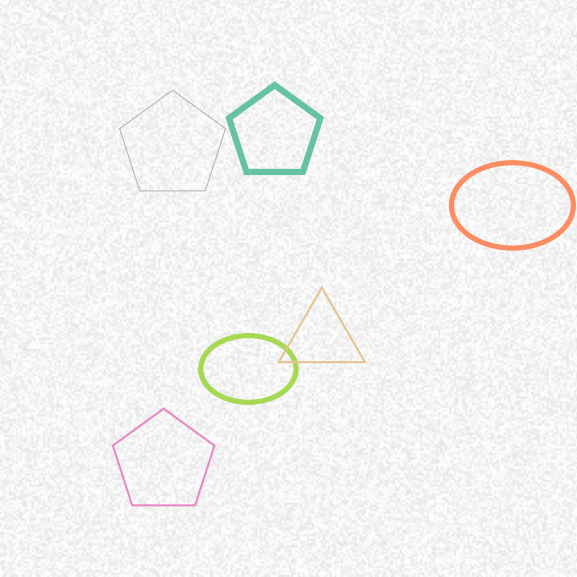[{"shape": "pentagon", "thickness": 3, "radius": 0.42, "center": [0.476, 0.769]}, {"shape": "oval", "thickness": 2.5, "radius": 0.53, "center": [0.887, 0.643]}, {"shape": "pentagon", "thickness": 1, "radius": 0.46, "center": [0.283, 0.199]}, {"shape": "oval", "thickness": 2.5, "radius": 0.41, "center": [0.43, 0.36]}, {"shape": "triangle", "thickness": 1, "radius": 0.43, "center": [0.557, 0.415]}, {"shape": "pentagon", "thickness": 0.5, "radius": 0.48, "center": [0.299, 0.747]}]